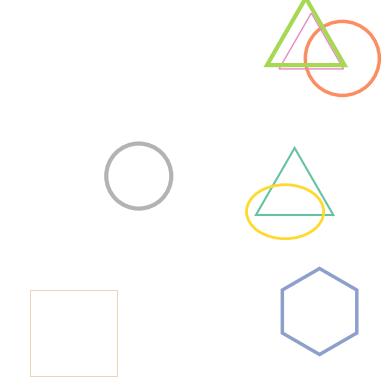[{"shape": "triangle", "thickness": 1.5, "radius": 0.58, "center": [0.765, 0.5]}, {"shape": "circle", "thickness": 2.5, "radius": 0.48, "center": [0.889, 0.848]}, {"shape": "hexagon", "thickness": 2.5, "radius": 0.56, "center": [0.83, 0.191]}, {"shape": "triangle", "thickness": 1, "radius": 0.48, "center": [0.809, 0.869]}, {"shape": "triangle", "thickness": 3, "radius": 0.58, "center": [0.794, 0.889]}, {"shape": "oval", "thickness": 2, "radius": 0.5, "center": [0.741, 0.45]}, {"shape": "square", "thickness": 0.5, "radius": 0.56, "center": [0.191, 0.135]}, {"shape": "circle", "thickness": 3, "radius": 0.42, "center": [0.36, 0.543]}]